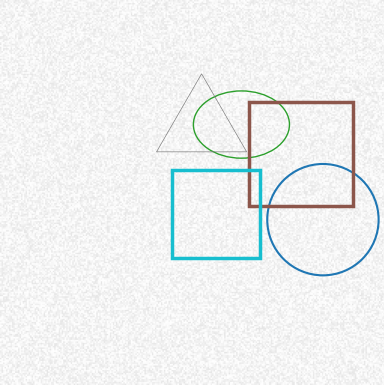[{"shape": "circle", "thickness": 1.5, "radius": 0.72, "center": [0.839, 0.429]}, {"shape": "oval", "thickness": 1, "radius": 0.62, "center": [0.627, 0.676]}, {"shape": "square", "thickness": 2.5, "radius": 0.68, "center": [0.781, 0.601]}, {"shape": "triangle", "thickness": 0.5, "radius": 0.68, "center": [0.524, 0.673]}, {"shape": "square", "thickness": 2.5, "radius": 0.57, "center": [0.562, 0.445]}]